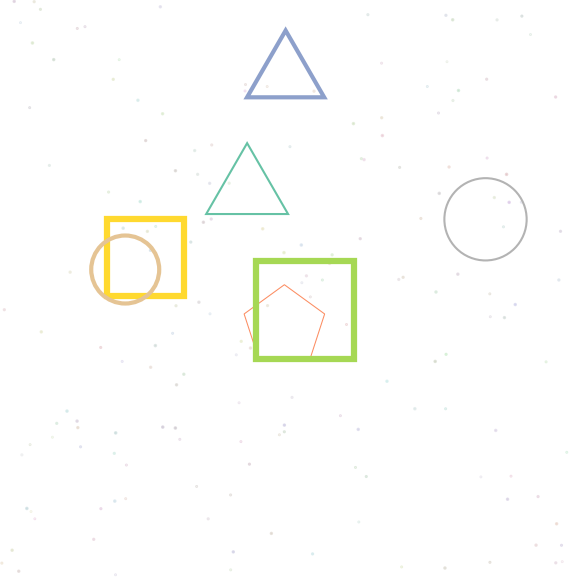[{"shape": "triangle", "thickness": 1, "radius": 0.41, "center": [0.428, 0.669]}, {"shape": "pentagon", "thickness": 0.5, "radius": 0.37, "center": [0.492, 0.433]}, {"shape": "triangle", "thickness": 2, "radius": 0.39, "center": [0.495, 0.869]}, {"shape": "square", "thickness": 3, "radius": 0.42, "center": [0.528, 0.462]}, {"shape": "square", "thickness": 3, "radius": 0.33, "center": [0.252, 0.553]}, {"shape": "circle", "thickness": 2, "radius": 0.29, "center": [0.217, 0.532]}, {"shape": "circle", "thickness": 1, "radius": 0.36, "center": [0.841, 0.619]}]